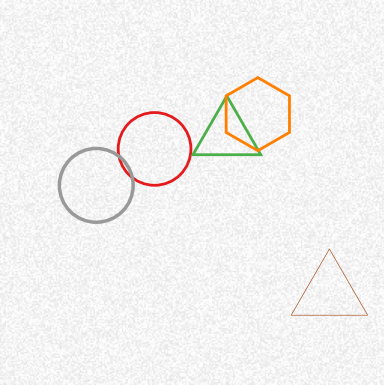[{"shape": "circle", "thickness": 2, "radius": 0.47, "center": [0.401, 0.613]}, {"shape": "triangle", "thickness": 2, "radius": 0.51, "center": [0.589, 0.649]}, {"shape": "hexagon", "thickness": 2, "radius": 0.47, "center": [0.67, 0.704]}, {"shape": "triangle", "thickness": 0.5, "radius": 0.57, "center": [0.856, 0.239]}, {"shape": "circle", "thickness": 2.5, "radius": 0.48, "center": [0.25, 0.519]}]